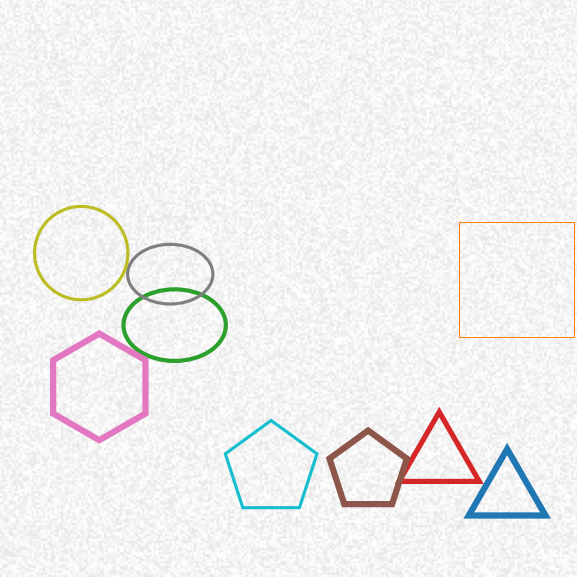[{"shape": "triangle", "thickness": 3, "radius": 0.38, "center": [0.878, 0.145]}, {"shape": "square", "thickness": 0.5, "radius": 0.5, "center": [0.895, 0.515]}, {"shape": "oval", "thickness": 2, "radius": 0.44, "center": [0.302, 0.436]}, {"shape": "triangle", "thickness": 2.5, "radius": 0.4, "center": [0.761, 0.206]}, {"shape": "pentagon", "thickness": 3, "radius": 0.35, "center": [0.638, 0.183]}, {"shape": "hexagon", "thickness": 3, "radius": 0.46, "center": [0.172, 0.329]}, {"shape": "oval", "thickness": 1.5, "radius": 0.37, "center": [0.295, 0.524]}, {"shape": "circle", "thickness": 1.5, "radius": 0.4, "center": [0.141, 0.561]}, {"shape": "pentagon", "thickness": 1.5, "radius": 0.42, "center": [0.47, 0.188]}]